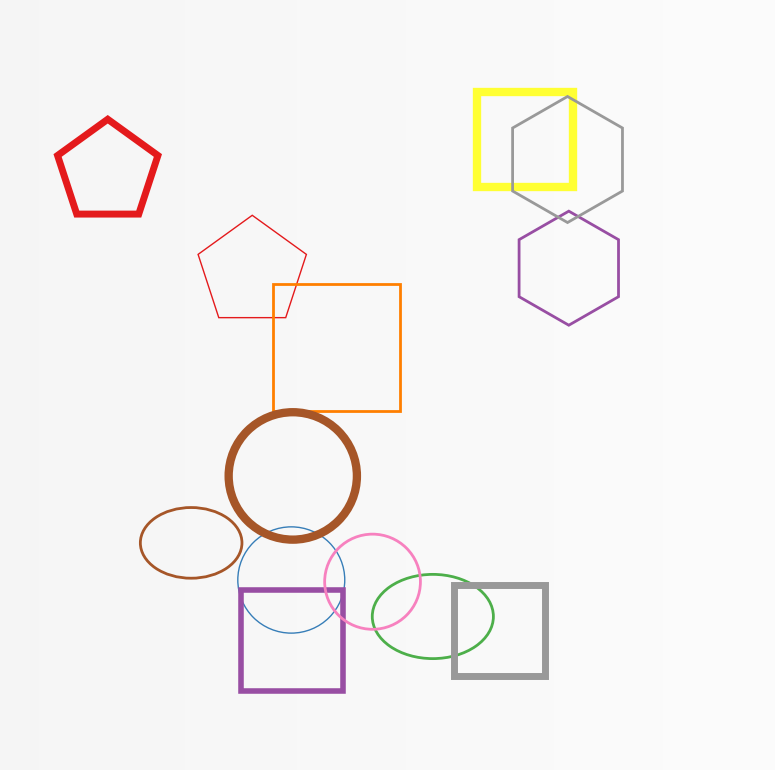[{"shape": "pentagon", "thickness": 0.5, "radius": 0.37, "center": [0.325, 0.647]}, {"shape": "pentagon", "thickness": 2.5, "radius": 0.34, "center": [0.139, 0.777]}, {"shape": "circle", "thickness": 0.5, "radius": 0.35, "center": [0.376, 0.247]}, {"shape": "oval", "thickness": 1, "radius": 0.39, "center": [0.558, 0.199]}, {"shape": "square", "thickness": 2, "radius": 0.33, "center": [0.377, 0.168]}, {"shape": "hexagon", "thickness": 1, "radius": 0.37, "center": [0.734, 0.652]}, {"shape": "square", "thickness": 1, "radius": 0.41, "center": [0.434, 0.549]}, {"shape": "square", "thickness": 3, "radius": 0.31, "center": [0.678, 0.819]}, {"shape": "circle", "thickness": 3, "radius": 0.41, "center": [0.378, 0.382]}, {"shape": "oval", "thickness": 1, "radius": 0.33, "center": [0.247, 0.295]}, {"shape": "circle", "thickness": 1, "radius": 0.31, "center": [0.481, 0.245]}, {"shape": "hexagon", "thickness": 1, "radius": 0.41, "center": [0.732, 0.793]}, {"shape": "square", "thickness": 2.5, "radius": 0.29, "center": [0.644, 0.181]}]